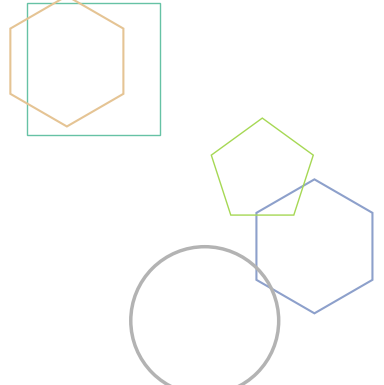[{"shape": "square", "thickness": 1, "radius": 0.86, "center": [0.243, 0.821]}, {"shape": "hexagon", "thickness": 1.5, "radius": 0.87, "center": [0.817, 0.36]}, {"shape": "pentagon", "thickness": 1, "radius": 0.7, "center": [0.681, 0.554]}, {"shape": "hexagon", "thickness": 1.5, "radius": 0.85, "center": [0.174, 0.841]}, {"shape": "circle", "thickness": 2.5, "radius": 0.96, "center": [0.532, 0.167]}]